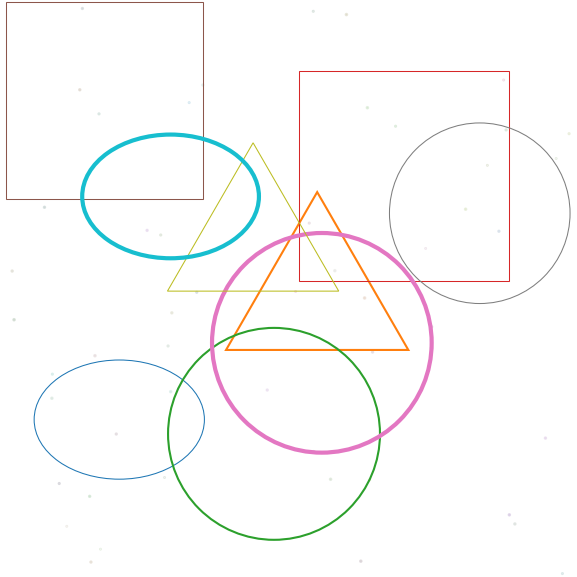[{"shape": "oval", "thickness": 0.5, "radius": 0.74, "center": [0.207, 0.273]}, {"shape": "triangle", "thickness": 1, "radius": 0.91, "center": [0.549, 0.484]}, {"shape": "circle", "thickness": 1, "radius": 0.92, "center": [0.474, 0.248]}, {"shape": "square", "thickness": 0.5, "radius": 0.91, "center": [0.7, 0.695]}, {"shape": "square", "thickness": 0.5, "radius": 0.85, "center": [0.181, 0.826]}, {"shape": "circle", "thickness": 2, "radius": 0.95, "center": [0.557, 0.405]}, {"shape": "circle", "thickness": 0.5, "radius": 0.78, "center": [0.831, 0.63]}, {"shape": "triangle", "thickness": 0.5, "radius": 0.86, "center": [0.438, 0.581]}, {"shape": "oval", "thickness": 2, "radius": 0.77, "center": [0.295, 0.659]}]